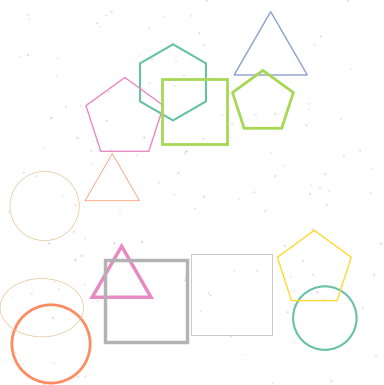[{"shape": "hexagon", "thickness": 1.5, "radius": 0.49, "center": [0.449, 0.786]}, {"shape": "circle", "thickness": 1.5, "radius": 0.41, "center": [0.844, 0.174]}, {"shape": "circle", "thickness": 2, "radius": 0.51, "center": [0.133, 0.107]}, {"shape": "triangle", "thickness": 0.5, "radius": 0.41, "center": [0.292, 0.519]}, {"shape": "triangle", "thickness": 1, "radius": 0.55, "center": [0.703, 0.86]}, {"shape": "triangle", "thickness": 2.5, "radius": 0.44, "center": [0.316, 0.272]}, {"shape": "pentagon", "thickness": 1, "radius": 0.53, "center": [0.324, 0.693]}, {"shape": "pentagon", "thickness": 2, "radius": 0.42, "center": [0.683, 0.734]}, {"shape": "square", "thickness": 2, "radius": 0.42, "center": [0.505, 0.711]}, {"shape": "pentagon", "thickness": 1, "radius": 0.5, "center": [0.816, 0.301]}, {"shape": "oval", "thickness": 0.5, "radius": 0.54, "center": [0.109, 0.201]}, {"shape": "circle", "thickness": 0.5, "radius": 0.45, "center": [0.116, 0.465]}, {"shape": "square", "thickness": 2.5, "radius": 0.53, "center": [0.38, 0.218]}, {"shape": "square", "thickness": 0.5, "radius": 0.52, "center": [0.601, 0.235]}]